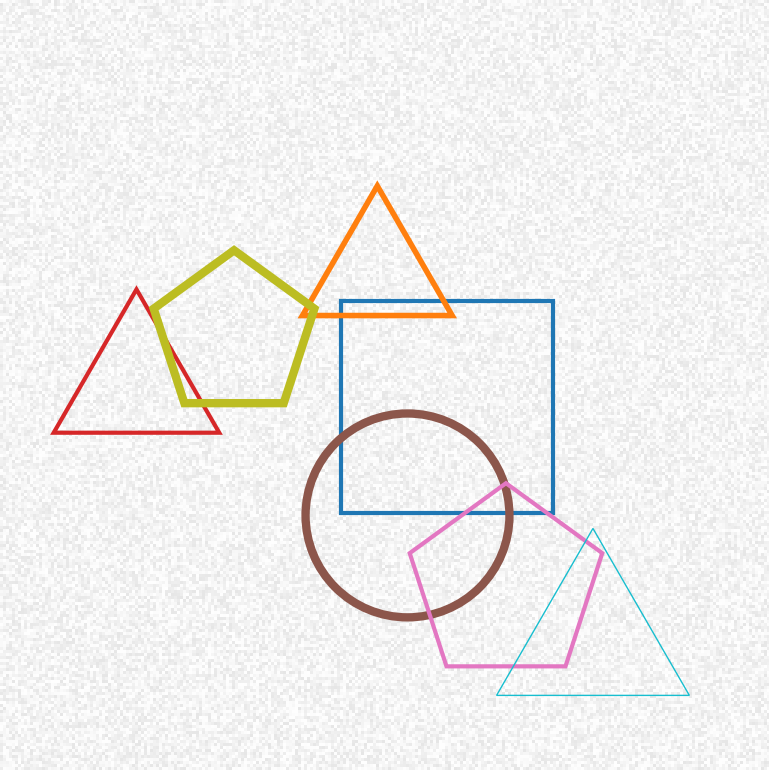[{"shape": "square", "thickness": 1.5, "radius": 0.69, "center": [0.581, 0.472]}, {"shape": "triangle", "thickness": 2, "radius": 0.56, "center": [0.49, 0.646]}, {"shape": "triangle", "thickness": 1.5, "radius": 0.62, "center": [0.177, 0.5]}, {"shape": "circle", "thickness": 3, "radius": 0.66, "center": [0.529, 0.331]}, {"shape": "pentagon", "thickness": 1.5, "radius": 0.66, "center": [0.657, 0.241]}, {"shape": "pentagon", "thickness": 3, "radius": 0.55, "center": [0.304, 0.565]}, {"shape": "triangle", "thickness": 0.5, "radius": 0.72, "center": [0.77, 0.169]}]